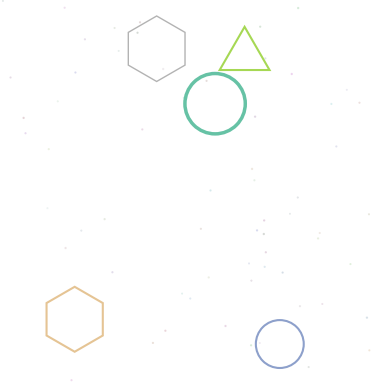[{"shape": "circle", "thickness": 2.5, "radius": 0.39, "center": [0.559, 0.731]}, {"shape": "circle", "thickness": 1.5, "radius": 0.31, "center": [0.727, 0.106]}, {"shape": "triangle", "thickness": 1.5, "radius": 0.37, "center": [0.635, 0.856]}, {"shape": "hexagon", "thickness": 1.5, "radius": 0.42, "center": [0.194, 0.171]}, {"shape": "hexagon", "thickness": 1, "radius": 0.43, "center": [0.407, 0.873]}]